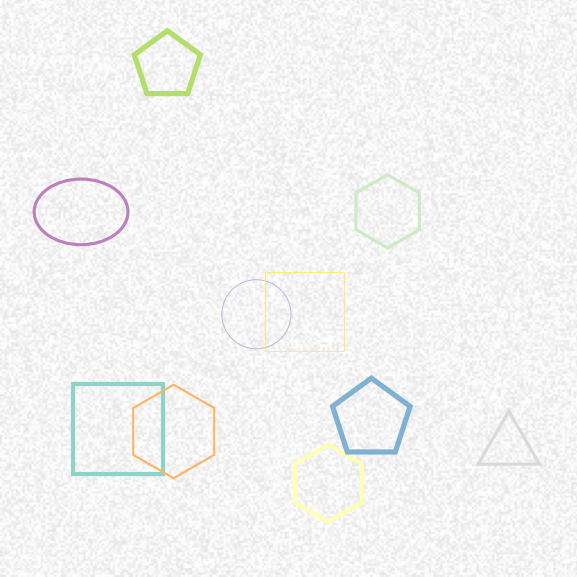[{"shape": "square", "thickness": 2, "radius": 0.39, "center": [0.205, 0.257]}, {"shape": "hexagon", "thickness": 2, "radius": 0.33, "center": [0.569, 0.162]}, {"shape": "circle", "thickness": 0.5, "radius": 0.3, "center": [0.444, 0.455]}, {"shape": "pentagon", "thickness": 2.5, "radius": 0.35, "center": [0.643, 0.274]}, {"shape": "hexagon", "thickness": 1, "radius": 0.4, "center": [0.301, 0.252]}, {"shape": "pentagon", "thickness": 2.5, "radius": 0.3, "center": [0.29, 0.886]}, {"shape": "triangle", "thickness": 1.5, "radius": 0.31, "center": [0.881, 0.226]}, {"shape": "oval", "thickness": 1.5, "radius": 0.41, "center": [0.14, 0.632]}, {"shape": "hexagon", "thickness": 1.5, "radius": 0.32, "center": [0.671, 0.633]}, {"shape": "square", "thickness": 0.5, "radius": 0.34, "center": [0.527, 0.46]}]